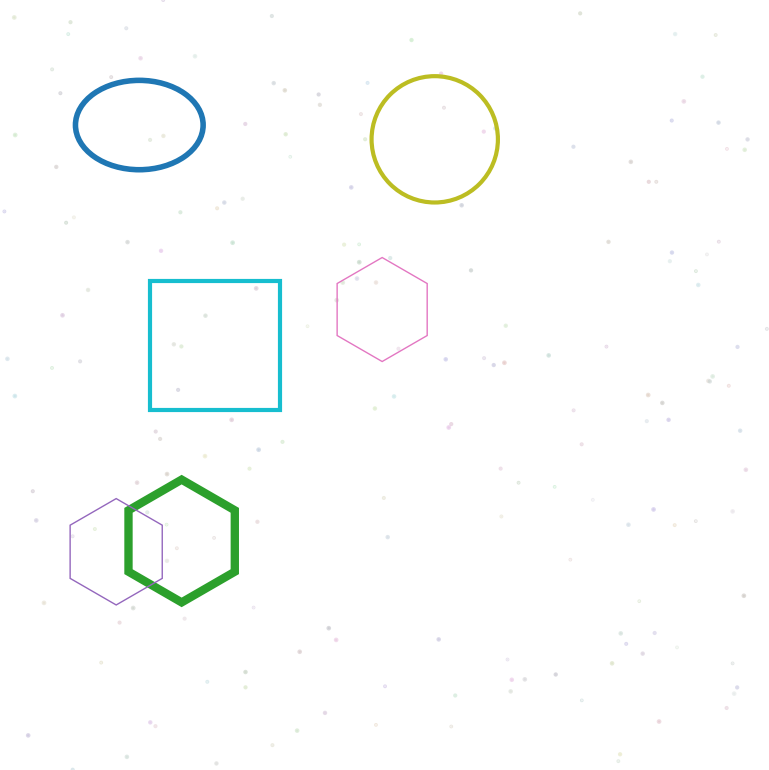[{"shape": "oval", "thickness": 2, "radius": 0.41, "center": [0.181, 0.838]}, {"shape": "hexagon", "thickness": 3, "radius": 0.4, "center": [0.236, 0.297]}, {"shape": "hexagon", "thickness": 0.5, "radius": 0.35, "center": [0.151, 0.283]}, {"shape": "hexagon", "thickness": 0.5, "radius": 0.34, "center": [0.496, 0.598]}, {"shape": "circle", "thickness": 1.5, "radius": 0.41, "center": [0.565, 0.819]}, {"shape": "square", "thickness": 1.5, "radius": 0.42, "center": [0.279, 0.551]}]